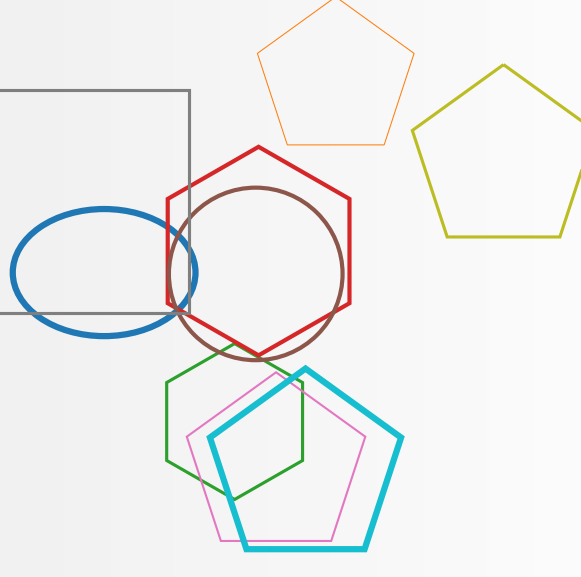[{"shape": "oval", "thickness": 3, "radius": 0.79, "center": [0.179, 0.527]}, {"shape": "pentagon", "thickness": 0.5, "radius": 0.71, "center": [0.578, 0.863]}, {"shape": "hexagon", "thickness": 1.5, "radius": 0.67, "center": [0.404, 0.269]}, {"shape": "hexagon", "thickness": 2, "radius": 0.9, "center": [0.445, 0.564]}, {"shape": "circle", "thickness": 2, "radius": 0.75, "center": [0.44, 0.525]}, {"shape": "pentagon", "thickness": 1, "radius": 0.81, "center": [0.475, 0.193]}, {"shape": "square", "thickness": 1.5, "radius": 0.97, "center": [0.132, 0.65]}, {"shape": "pentagon", "thickness": 1.5, "radius": 0.82, "center": [0.866, 0.722]}, {"shape": "pentagon", "thickness": 3, "radius": 0.86, "center": [0.526, 0.188]}]